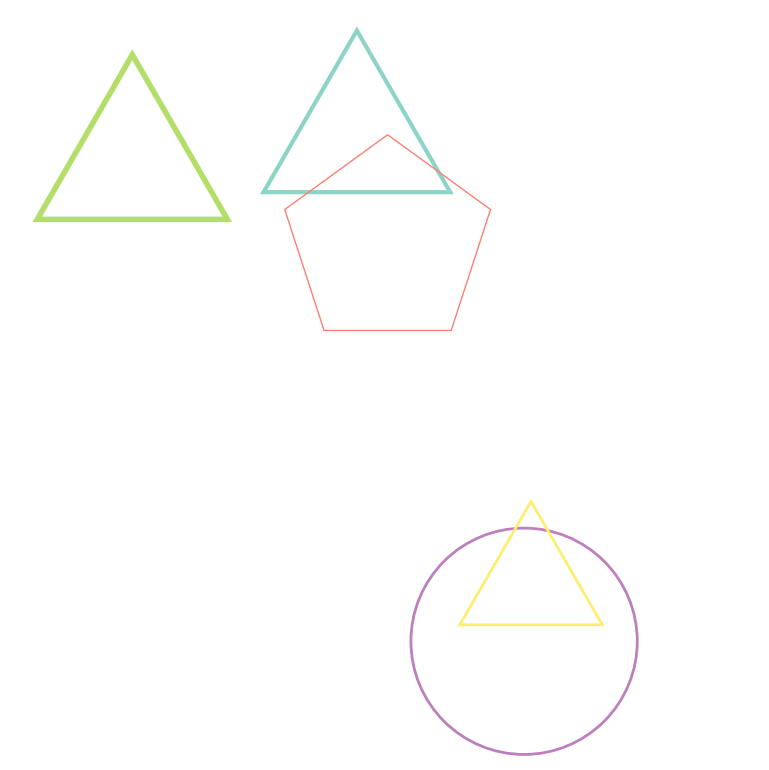[{"shape": "triangle", "thickness": 1.5, "radius": 0.7, "center": [0.463, 0.82]}, {"shape": "pentagon", "thickness": 0.5, "radius": 0.7, "center": [0.503, 0.684]}, {"shape": "triangle", "thickness": 2, "radius": 0.71, "center": [0.172, 0.786]}, {"shape": "circle", "thickness": 1, "radius": 0.73, "center": [0.681, 0.167]}, {"shape": "triangle", "thickness": 1, "radius": 0.53, "center": [0.69, 0.242]}]